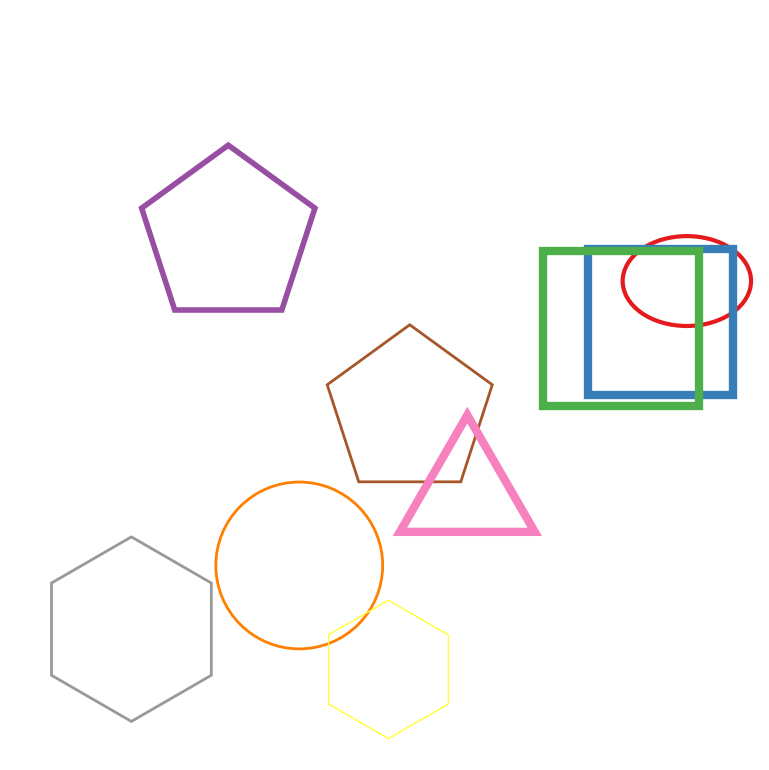[{"shape": "oval", "thickness": 1.5, "radius": 0.42, "center": [0.892, 0.635]}, {"shape": "square", "thickness": 3, "radius": 0.47, "center": [0.858, 0.582]}, {"shape": "square", "thickness": 3, "radius": 0.51, "center": [0.806, 0.573]}, {"shape": "pentagon", "thickness": 2, "radius": 0.59, "center": [0.296, 0.693]}, {"shape": "circle", "thickness": 1, "radius": 0.54, "center": [0.389, 0.266]}, {"shape": "hexagon", "thickness": 0.5, "radius": 0.45, "center": [0.504, 0.131]}, {"shape": "pentagon", "thickness": 1, "radius": 0.56, "center": [0.532, 0.465]}, {"shape": "triangle", "thickness": 3, "radius": 0.51, "center": [0.607, 0.36]}, {"shape": "hexagon", "thickness": 1, "radius": 0.6, "center": [0.171, 0.183]}]